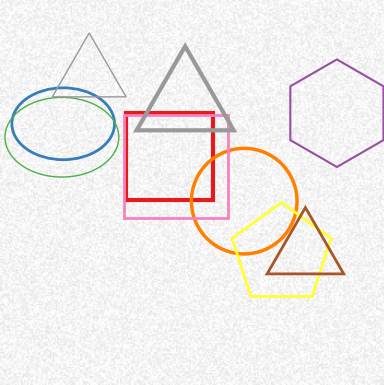[{"shape": "square", "thickness": 3, "radius": 0.56, "center": [0.44, 0.594]}, {"shape": "oval", "thickness": 2, "radius": 0.67, "center": [0.164, 0.679]}, {"shape": "oval", "thickness": 1, "radius": 0.74, "center": [0.161, 0.644]}, {"shape": "hexagon", "thickness": 1.5, "radius": 0.7, "center": [0.875, 0.706]}, {"shape": "circle", "thickness": 2.5, "radius": 0.69, "center": [0.634, 0.478]}, {"shape": "pentagon", "thickness": 2, "radius": 0.68, "center": [0.731, 0.339]}, {"shape": "triangle", "thickness": 2, "radius": 0.57, "center": [0.793, 0.346]}, {"shape": "square", "thickness": 2, "radius": 0.67, "center": [0.456, 0.567]}, {"shape": "triangle", "thickness": 1, "radius": 0.55, "center": [0.232, 0.804]}, {"shape": "triangle", "thickness": 3, "radius": 0.73, "center": [0.481, 0.734]}]